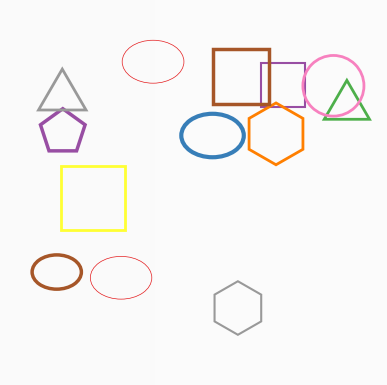[{"shape": "oval", "thickness": 0.5, "radius": 0.4, "center": [0.395, 0.84]}, {"shape": "oval", "thickness": 0.5, "radius": 0.4, "center": [0.312, 0.279]}, {"shape": "oval", "thickness": 3, "radius": 0.4, "center": [0.548, 0.648]}, {"shape": "triangle", "thickness": 2, "radius": 0.34, "center": [0.895, 0.724]}, {"shape": "pentagon", "thickness": 2.5, "radius": 0.3, "center": [0.162, 0.657]}, {"shape": "square", "thickness": 1.5, "radius": 0.29, "center": [0.73, 0.779]}, {"shape": "hexagon", "thickness": 2, "radius": 0.4, "center": [0.712, 0.652]}, {"shape": "square", "thickness": 2, "radius": 0.42, "center": [0.24, 0.486]}, {"shape": "square", "thickness": 2.5, "radius": 0.36, "center": [0.621, 0.801]}, {"shape": "oval", "thickness": 2.5, "radius": 0.32, "center": [0.146, 0.293]}, {"shape": "circle", "thickness": 2, "radius": 0.39, "center": [0.86, 0.777]}, {"shape": "triangle", "thickness": 2, "radius": 0.35, "center": [0.161, 0.75]}, {"shape": "hexagon", "thickness": 1.5, "radius": 0.35, "center": [0.614, 0.2]}]